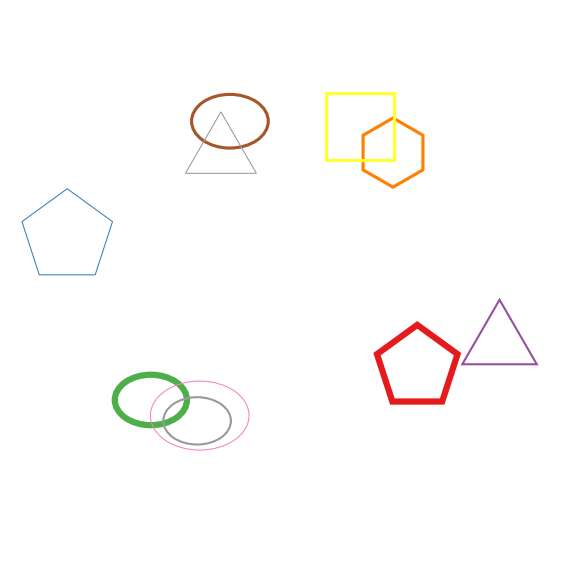[{"shape": "pentagon", "thickness": 3, "radius": 0.37, "center": [0.723, 0.363]}, {"shape": "pentagon", "thickness": 0.5, "radius": 0.41, "center": [0.116, 0.59]}, {"shape": "oval", "thickness": 3, "radius": 0.31, "center": [0.261, 0.307]}, {"shape": "triangle", "thickness": 1, "radius": 0.37, "center": [0.865, 0.406]}, {"shape": "hexagon", "thickness": 1.5, "radius": 0.3, "center": [0.681, 0.735]}, {"shape": "square", "thickness": 1.5, "radius": 0.29, "center": [0.623, 0.78]}, {"shape": "oval", "thickness": 1.5, "radius": 0.33, "center": [0.398, 0.789]}, {"shape": "oval", "thickness": 0.5, "radius": 0.43, "center": [0.346, 0.28]}, {"shape": "oval", "thickness": 1, "radius": 0.29, "center": [0.341, 0.27]}, {"shape": "triangle", "thickness": 0.5, "radius": 0.35, "center": [0.383, 0.735]}]